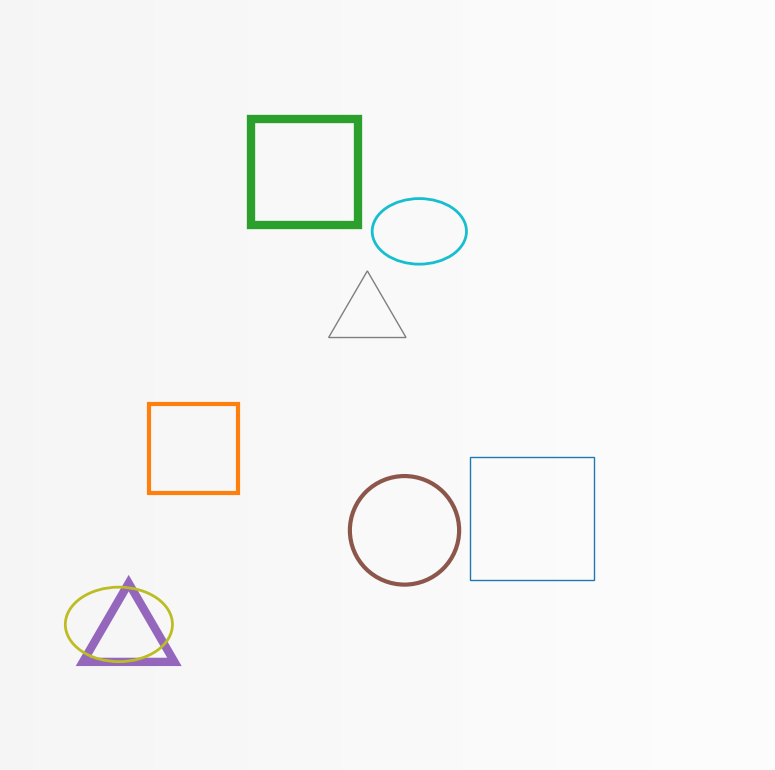[{"shape": "square", "thickness": 0.5, "radius": 0.4, "center": [0.686, 0.327]}, {"shape": "square", "thickness": 1.5, "radius": 0.29, "center": [0.249, 0.418]}, {"shape": "square", "thickness": 3, "radius": 0.34, "center": [0.393, 0.776]}, {"shape": "triangle", "thickness": 3, "radius": 0.34, "center": [0.166, 0.174]}, {"shape": "circle", "thickness": 1.5, "radius": 0.35, "center": [0.522, 0.311]}, {"shape": "triangle", "thickness": 0.5, "radius": 0.29, "center": [0.474, 0.591]}, {"shape": "oval", "thickness": 1, "radius": 0.35, "center": [0.153, 0.189]}, {"shape": "oval", "thickness": 1, "radius": 0.3, "center": [0.541, 0.7]}]